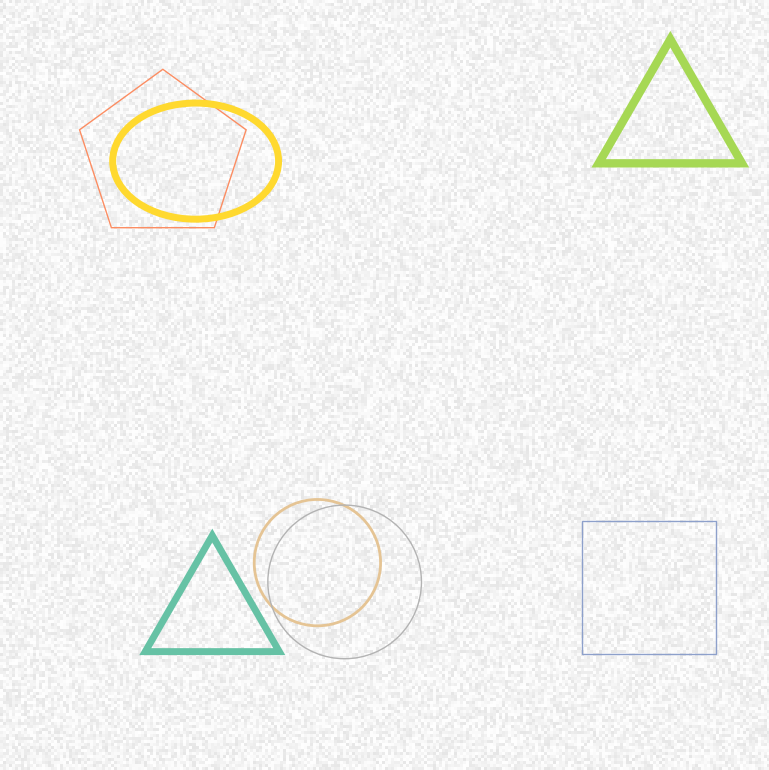[{"shape": "triangle", "thickness": 2.5, "radius": 0.5, "center": [0.276, 0.204]}, {"shape": "pentagon", "thickness": 0.5, "radius": 0.57, "center": [0.211, 0.796]}, {"shape": "square", "thickness": 0.5, "radius": 0.43, "center": [0.843, 0.237]}, {"shape": "triangle", "thickness": 3, "radius": 0.54, "center": [0.871, 0.842]}, {"shape": "oval", "thickness": 2.5, "radius": 0.54, "center": [0.254, 0.791]}, {"shape": "circle", "thickness": 1, "radius": 0.41, "center": [0.412, 0.269]}, {"shape": "circle", "thickness": 0.5, "radius": 0.5, "center": [0.448, 0.244]}]